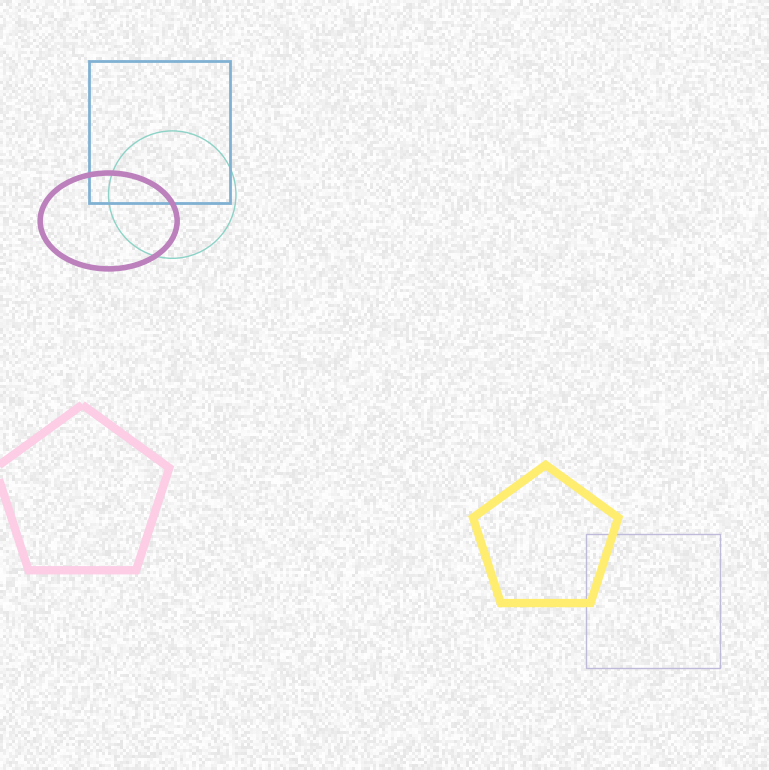[{"shape": "circle", "thickness": 0.5, "radius": 0.41, "center": [0.224, 0.747]}, {"shape": "square", "thickness": 0.5, "radius": 0.44, "center": [0.848, 0.219]}, {"shape": "square", "thickness": 1, "radius": 0.46, "center": [0.207, 0.829]}, {"shape": "pentagon", "thickness": 3, "radius": 0.59, "center": [0.107, 0.356]}, {"shape": "oval", "thickness": 2, "radius": 0.44, "center": [0.141, 0.713]}, {"shape": "pentagon", "thickness": 3, "radius": 0.5, "center": [0.709, 0.297]}]